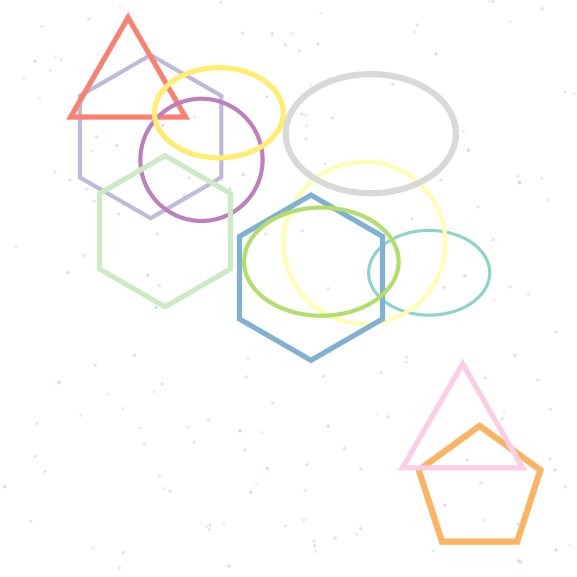[{"shape": "oval", "thickness": 1.5, "radius": 0.52, "center": [0.743, 0.527]}, {"shape": "circle", "thickness": 2, "radius": 0.7, "center": [0.631, 0.579]}, {"shape": "hexagon", "thickness": 2, "radius": 0.71, "center": [0.261, 0.763]}, {"shape": "triangle", "thickness": 2.5, "radius": 0.57, "center": [0.222, 0.854]}, {"shape": "hexagon", "thickness": 2.5, "radius": 0.72, "center": [0.539, 0.518]}, {"shape": "pentagon", "thickness": 3, "radius": 0.55, "center": [0.83, 0.151]}, {"shape": "oval", "thickness": 2, "radius": 0.67, "center": [0.556, 0.546]}, {"shape": "triangle", "thickness": 2.5, "radius": 0.6, "center": [0.801, 0.249]}, {"shape": "oval", "thickness": 3, "radius": 0.74, "center": [0.642, 0.768]}, {"shape": "circle", "thickness": 2, "radius": 0.53, "center": [0.349, 0.722]}, {"shape": "hexagon", "thickness": 2.5, "radius": 0.65, "center": [0.286, 0.599]}, {"shape": "oval", "thickness": 2.5, "radius": 0.56, "center": [0.379, 0.804]}]